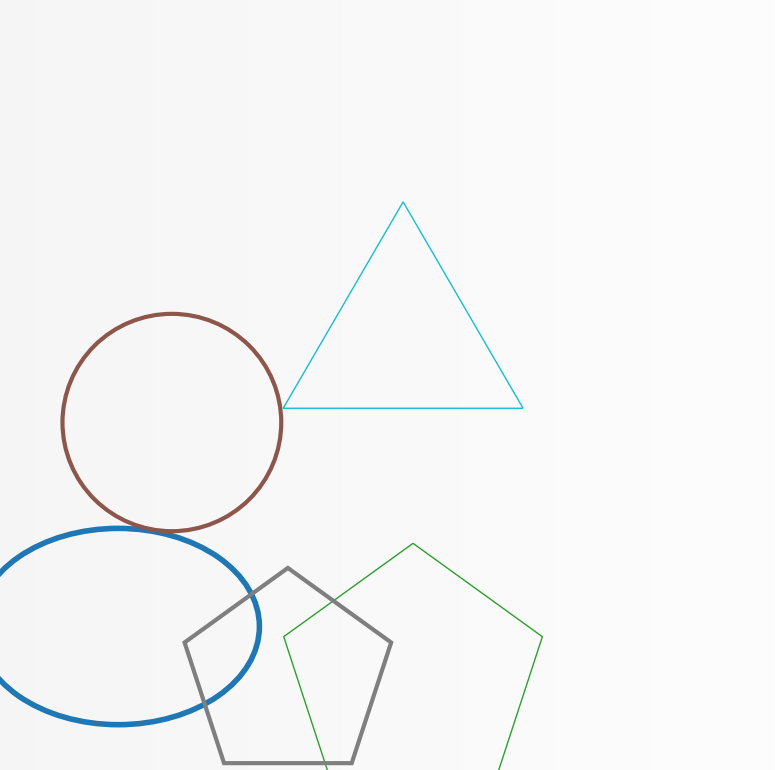[{"shape": "oval", "thickness": 2, "radius": 0.91, "center": [0.153, 0.186]}, {"shape": "pentagon", "thickness": 0.5, "radius": 0.88, "center": [0.533, 0.119]}, {"shape": "circle", "thickness": 1.5, "radius": 0.71, "center": [0.222, 0.451]}, {"shape": "pentagon", "thickness": 1.5, "radius": 0.7, "center": [0.371, 0.122]}, {"shape": "triangle", "thickness": 0.5, "radius": 0.89, "center": [0.52, 0.559]}]